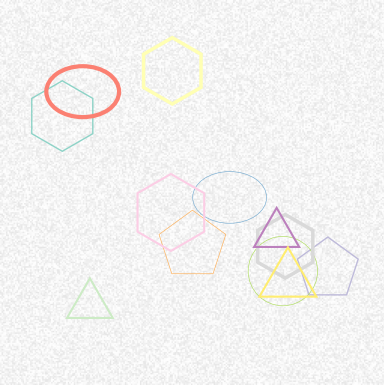[{"shape": "hexagon", "thickness": 1, "radius": 0.46, "center": [0.162, 0.699]}, {"shape": "hexagon", "thickness": 2.5, "radius": 0.43, "center": [0.448, 0.816]}, {"shape": "pentagon", "thickness": 1, "radius": 0.42, "center": [0.851, 0.301]}, {"shape": "oval", "thickness": 3, "radius": 0.47, "center": [0.215, 0.762]}, {"shape": "oval", "thickness": 0.5, "radius": 0.48, "center": [0.596, 0.487]}, {"shape": "pentagon", "thickness": 0.5, "radius": 0.46, "center": [0.5, 0.363]}, {"shape": "circle", "thickness": 0.5, "radius": 0.45, "center": [0.735, 0.296]}, {"shape": "hexagon", "thickness": 1.5, "radius": 0.5, "center": [0.444, 0.448]}, {"shape": "hexagon", "thickness": 2.5, "radius": 0.41, "center": [0.741, 0.36]}, {"shape": "triangle", "thickness": 1.5, "radius": 0.34, "center": [0.719, 0.392]}, {"shape": "triangle", "thickness": 1.5, "radius": 0.34, "center": [0.233, 0.208]}, {"shape": "triangle", "thickness": 1.5, "radius": 0.43, "center": [0.748, 0.272]}]